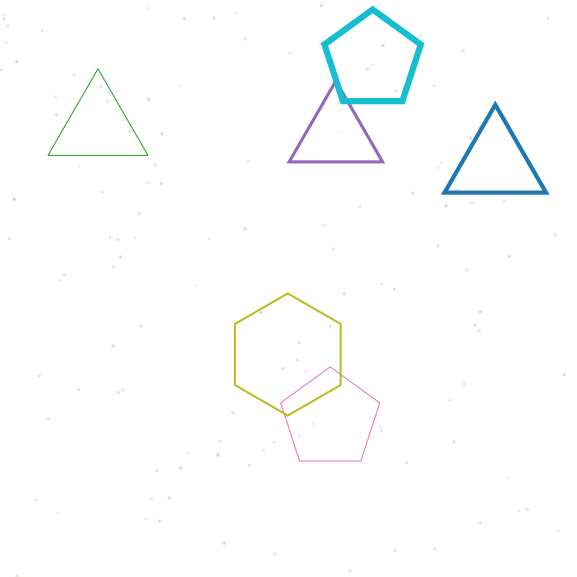[{"shape": "triangle", "thickness": 2, "radius": 0.51, "center": [0.858, 0.716]}, {"shape": "triangle", "thickness": 0.5, "radius": 0.5, "center": [0.17, 0.78]}, {"shape": "triangle", "thickness": 1.5, "radius": 0.47, "center": [0.582, 0.766]}, {"shape": "pentagon", "thickness": 0.5, "radius": 0.45, "center": [0.572, 0.274]}, {"shape": "hexagon", "thickness": 1, "radius": 0.53, "center": [0.498, 0.385]}, {"shape": "pentagon", "thickness": 3, "radius": 0.44, "center": [0.645, 0.895]}]